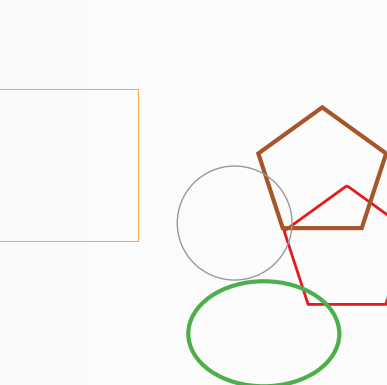[{"shape": "pentagon", "thickness": 2, "radius": 0.85, "center": [0.895, 0.347]}, {"shape": "oval", "thickness": 3, "radius": 0.97, "center": [0.681, 0.133]}, {"shape": "square", "thickness": 0.5, "radius": 0.99, "center": [0.158, 0.571]}, {"shape": "pentagon", "thickness": 3, "radius": 0.87, "center": [0.832, 0.548]}, {"shape": "circle", "thickness": 1, "radius": 0.74, "center": [0.606, 0.421]}]